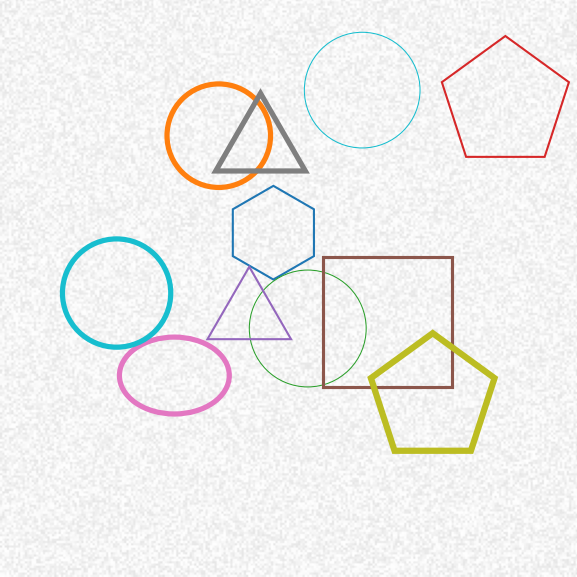[{"shape": "hexagon", "thickness": 1, "radius": 0.41, "center": [0.473, 0.596]}, {"shape": "circle", "thickness": 2.5, "radius": 0.45, "center": [0.379, 0.764]}, {"shape": "circle", "thickness": 0.5, "radius": 0.51, "center": [0.533, 0.43]}, {"shape": "pentagon", "thickness": 1, "radius": 0.58, "center": [0.875, 0.821]}, {"shape": "triangle", "thickness": 1, "radius": 0.42, "center": [0.432, 0.454]}, {"shape": "square", "thickness": 1.5, "radius": 0.56, "center": [0.671, 0.441]}, {"shape": "oval", "thickness": 2.5, "radius": 0.48, "center": [0.302, 0.349]}, {"shape": "triangle", "thickness": 2.5, "radius": 0.45, "center": [0.451, 0.748]}, {"shape": "pentagon", "thickness": 3, "radius": 0.56, "center": [0.749, 0.31]}, {"shape": "circle", "thickness": 2.5, "radius": 0.47, "center": [0.202, 0.492]}, {"shape": "circle", "thickness": 0.5, "radius": 0.5, "center": [0.627, 0.843]}]